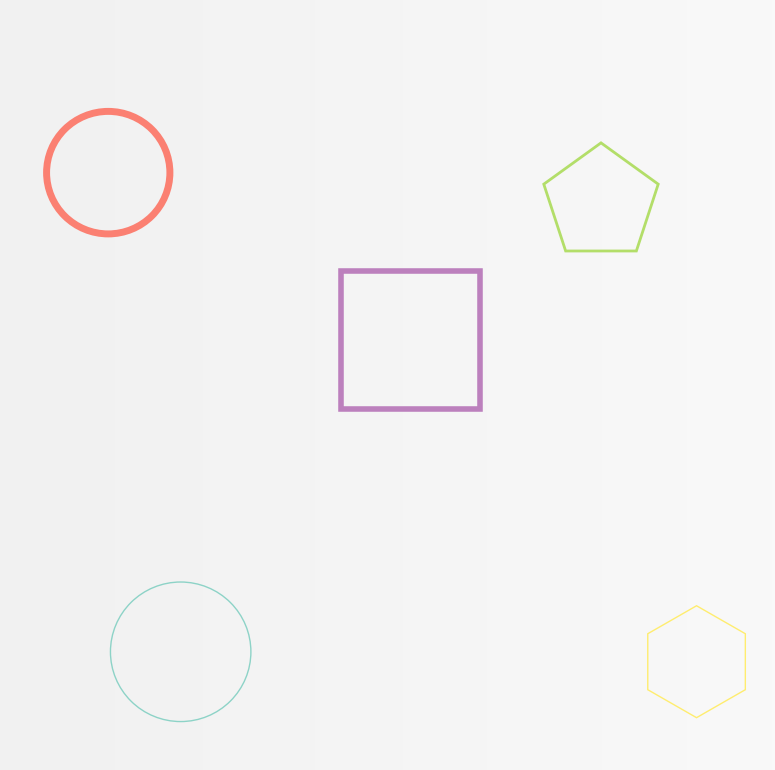[{"shape": "circle", "thickness": 0.5, "radius": 0.45, "center": [0.233, 0.154]}, {"shape": "circle", "thickness": 2.5, "radius": 0.4, "center": [0.14, 0.776]}, {"shape": "pentagon", "thickness": 1, "radius": 0.39, "center": [0.775, 0.737]}, {"shape": "square", "thickness": 2, "radius": 0.45, "center": [0.53, 0.558]}, {"shape": "hexagon", "thickness": 0.5, "radius": 0.36, "center": [0.899, 0.141]}]